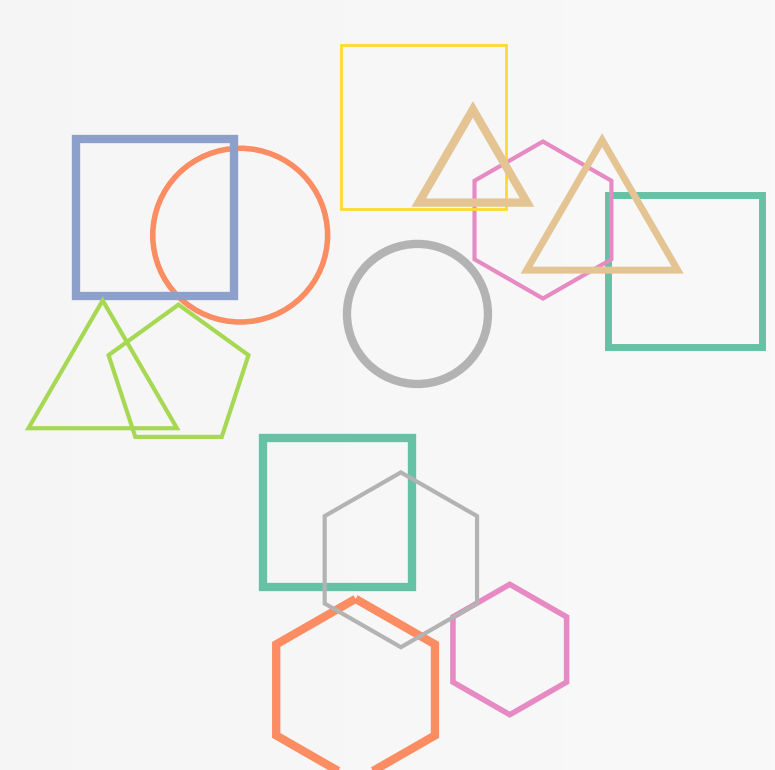[{"shape": "square", "thickness": 3, "radius": 0.48, "center": [0.435, 0.335]}, {"shape": "square", "thickness": 2.5, "radius": 0.5, "center": [0.883, 0.648]}, {"shape": "hexagon", "thickness": 3, "radius": 0.59, "center": [0.459, 0.104]}, {"shape": "circle", "thickness": 2, "radius": 0.56, "center": [0.31, 0.695]}, {"shape": "square", "thickness": 3, "radius": 0.51, "center": [0.2, 0.718]}, {"shape": "hexagon", "thickness": 1.5, "radius": 0.51, "center": [0.701, 0.714]}, {"shape": "hexagon", "thickness": 2, "radius": 0.42, "center": [0.658, 0.156]}, {"shape": "pentagon", "thickness": 1.5, "radius": 0.47, "center": [0.23, 0.509]}, {"shape": "triangle", "thickness": 1.5, "radius": 0.55, "center": [0.132, 0.499]}, {"shape": "square", "thickness": 1, "radius": 0.53, "center": [0.547, 0.836]}, {"shape": "triangle", "thickness": 3, "radius": 0.4, "center": [0.61, 0.777]}, {"shape": "triangle", "thickness": 2.5, "radius": 0.56, "center": [0.777, 0.705]}, {"shape": "circle", "thickness": 3, "radius": 0.45, "center": [0.539, 0.592]}, {"shape": "hexagon", "thickness": 1.5, "radius": 0.57, "center": [0.517, 0.273]}]